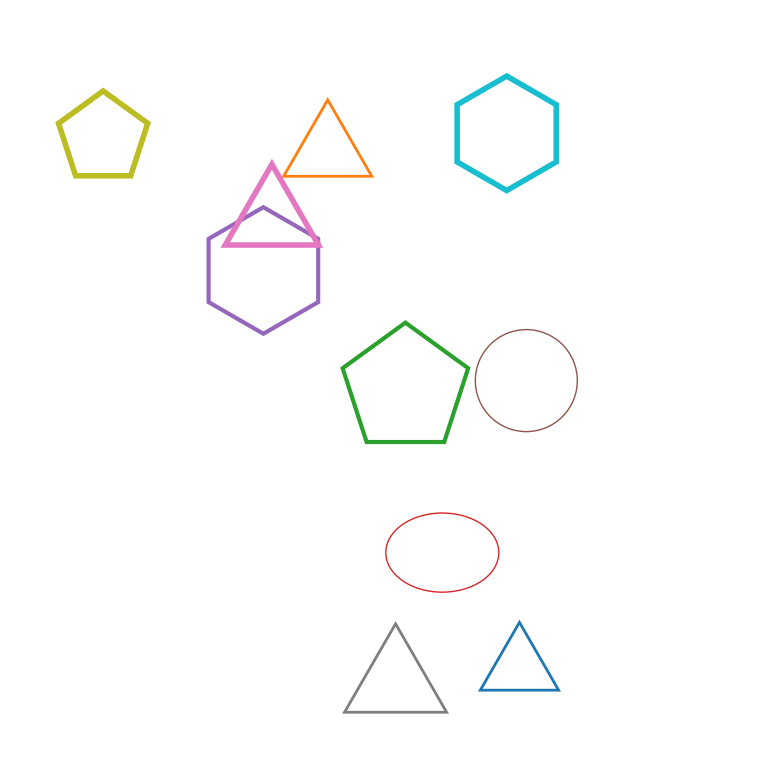[{"shape": "triangle", "thickness": 1, "radius": 0.29, "center": [0.675, 0.133]}, {"shape": "triangle", "thickness": 1, "radius": 0.33, "center": [0.426, 0.804]}, {"shape": "pentagon", "thickness": 1.5, "radius": 0.43, "center": [0.527, 0.495]}, {"shape": "oval", "thickness": 0.5, "radius": 0.37, "center": [0.574, 0.282]}, {"shape": "hexagon", "thickness": 1.5, "radius": 0.41, "center": [0.342, 0.649]}, {"shape": "circle", "thickness": 0.5, "radius": 0.33, "center": [0.684, 0.506]}, {"shape": "triangle", "thickness": 2, "radius": 0.35, "center": [0.353, 0.717]}, {"shape": "triangle", "thickness": 1, "radius": 0.38, "center": [0.514, 0.113]}, {"shape": "pentagon", "thickness": 2, "radius": 0.3, "center": [0.134, 0.821]}, {"shape": "hexagon", "thickness": 2, "radius": 0.37, "center": [0.658, 0.827]}]